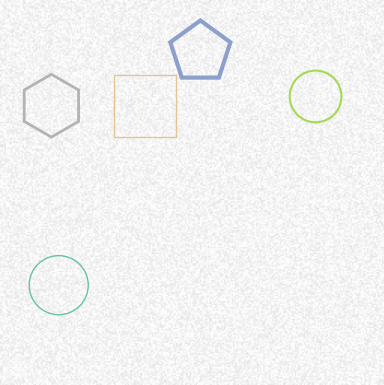[{"shape": "circle", "thickness": 1, "radius": 0.38, "center": [0.153, 0.259]}, {"shape": "pentagon", "thickness": 3, "radius": 0.41, "center": [0.52, 0.865]}, {"shape": "circle", "thickness": 1.5, "radius": 0.34, "center": [0.82, 0.75]}, {"shape": "square", "thickness": 1, "radius": 0.4, "center": [0.377, 0.725]}, {"shape": "hexagon", "thickness": 2, "radius": 0.41, "center": [0.133, 0.725]}]